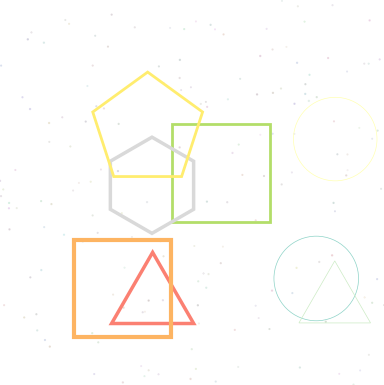[{"shape": "circle", "thickness": 0.5, "radius": 0.55, "center": [0.821, 0.277]}, {"shape": "circle", "thickness": 0.5, "radius": 0.54, "center": [0.871, 0.639]}, {"shape": "triangle", "thickness": 2.5, "radius": 0.62, "center": [0.396, 0.221]}, {"shape": "square", "thickness": 3, "radius": 0.63, "center": [0.319, 0.25]}, {"shape": "square", "thickness": 2, "radius": 0.64, "center": [0.575, 0.551]}, {"shape": "hexagon", "thickness": 2.5, "radius": 0.62, "center": [0.395, 0.519]}, {"shape": "triangle", "thickness": 0.5, "radius": 0.54, "center": [0.869, 0.215]}, {"shape": "pentagon", "thickness": 2, "radius": 0.75, "center": [0.384, 0.663]}]